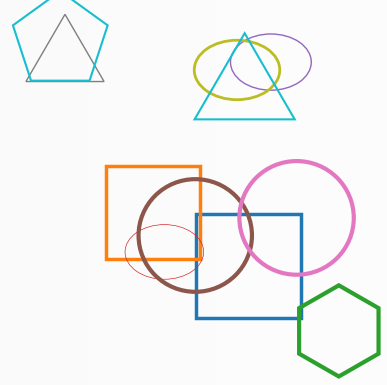[{"shape": "square", "thickness": 2.5, "radius": 0.68, "center": [0.642, 0.309]}, {"shape": "square", "thickness": 2.5, "radius": 0.61, "center": [0.396, 0.448]}, {"shape": "hexagon", "thickness": 3, "radius": 0.59, "center": [0.874, 0.14]}, {"shape": "oval", "thickness": 0.5, "radius": 0.51, "center": [0.424, 0.346]}, {"shape": "oval", "thickness": 1, "radius": 0.52, "center": [0.699, 0.839]}, {"shape": "circle", "thickness": 3, "radius": 0.73, "center": [0.504, 0.388]}, {"shape": "circle", "thickness": 3, "radius": 0.74, "center": [0.765, 0.434]}, {"shape": "triangle", "thickness": 1, "radius": 0.58, "center": [0.168, 0.846]}, {"shape": "oval", "thickness": 2, "radius": 0.55, "center": [0.612, 0.818]}, {"shape": "triangle", "thickness": 1.5, "radius": 0.75, "center": [0.631, 0.765]}, {"shape": "pentagon", "thickness": 1.5, "radius": 0.64, "center": [0.156, 0.894]}]